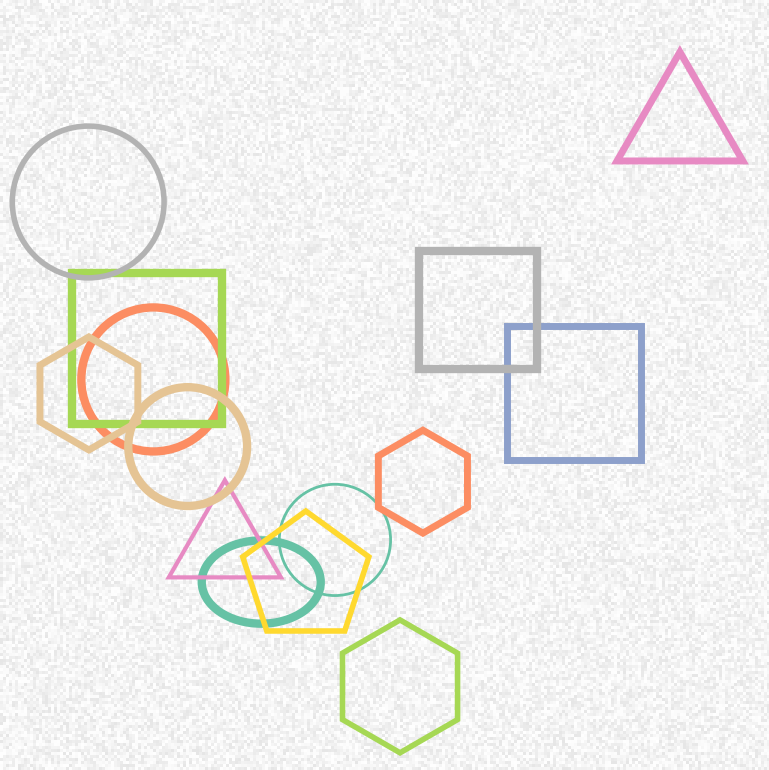[{"shape": "oval", "thickness": 3, "radius": 0.39, "center": [0.339, 0.244]}, {"shape": "circle", "thickness": 1, "radius": 0.36, "center": [0.435, 0.299]}, {"shape": "hexagon", "thickness": 2.5, "radius": 0.33, "center": [0.549, 0.374]}, {"shape": "circle", "thickness": 3, "radius": 0.47, "center": [0.199, 0.507]}, {"shape": "square", "thickness": 2.5, "radius": 0.43, "center": [0.746, 0.49]}, {"shape": "triangle", "thickness": 1.5, "radius": 0.42, "center": [0.292, 0.292]}, {"shape": "triangle", "thickness": 2.5, "radius": 0.47, "center": [0.883, 0.838]}, {"shape": "square", "thickness": 3, "radius": 0.49, "center": [0.191, 0.547]}, {"shape": "hexagon", "thickness": 2, "radius": 0.43, "center": [0.52, 0.109]}, {"shape": "pentagon", "thickness": 2, "radius": 0.43, "center": [0.397, 0.25]}, {"shape": "hexagon", "thickness": 2.5, "radius": 0.37, "center": [0.115, 0.489]}, {"shape": "circle", "thickness": 3, "radius": 0.39, "center": [0.244, 0.42]}, {"shape": "circle", "thickness": 2, "radius": 0.49, "center": [0.115, 0.738]}, {"shape": "square", "thickness": 3, "radius": 0.38, "center": [0.621, 0.597]}]